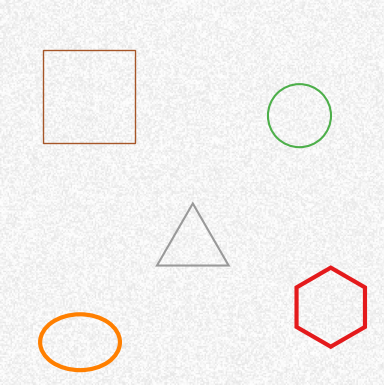[{"shape": "hexagon", "thickness": 3, "radius": 0.51, "center": [0.859, 0.202]}, {"shape": "circle", "thickness": 1.5, "radius": 0.41, "center": [0.778, 0.7]}, {"shape": "oval", "thickness": 3, "radius": 0.52, "center": [0.208, 0.111]}, {"shape": "square", "thickness": 1, "radius": 0.6, "center": [0.23, 0.749]}, {"shape": "triangle", "thickness": 1.5, "radius": 0.54, "center": [0.501, 0.364]}]